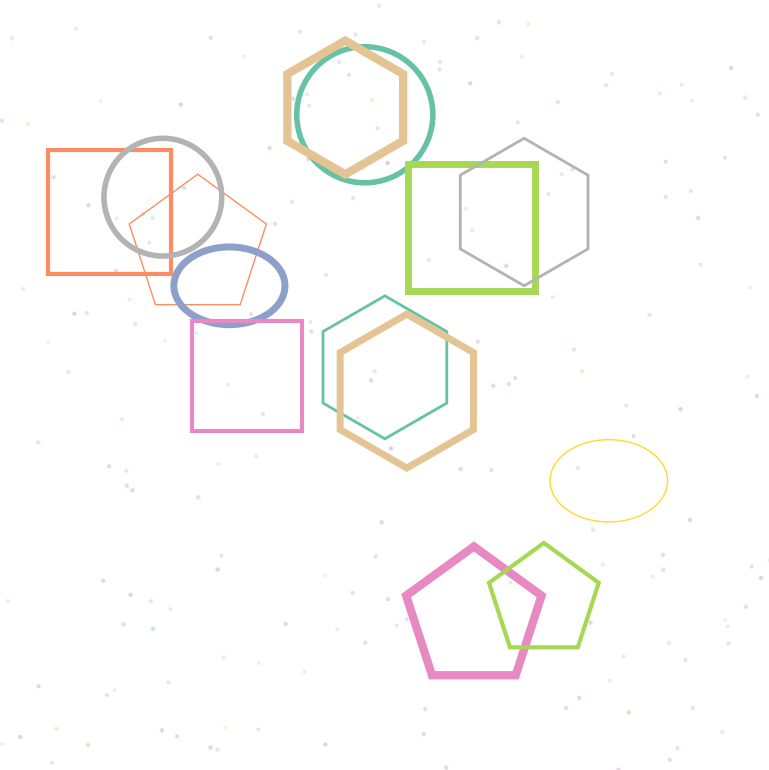[{"shape": "circle", "thickness": 2, "radius": 0.44, "center": [0.474, 0.851]}, {"shape": "hexagon", "thickness": 1, "radius": 0.46, "center": [0.5, 0.523]}, {"shape": "square", "thickness": 1.5, "radius": 0.4, "center": [0.142, 0.725]}, {"shape": "pentagon", "thickness": 0.5, "radius": 0.47, "center": [0.257, 0.68]}, {"shape": "oval", "thickness": 2.5, "radius": 0.36, "center": [0.298, 0.629]}, {"shape": "pentagon", "thickness": 3, "radius": 0.46, "center": [0.615, 0.198]}, {"shape": "square", "thickness": 1.5, "radius": 0.36, "center": [0.321, 0.512]}, {"shape": "pentagon", "thickness": 1.5, "radius": 0.37, "center": [0.706, 0.22]}, {"shape": "square", "thickness": 2.5, "radius": 0.41, "center": [0.613, 0.705]}, {"shape": "oval", "thickness": 0.5, "radius": 0.38, "center": [0.791, 0.376]}, {"shape": "hexagon", "thickness": 3, "radius": 0.43, "center": [0.448, 0.86]}, {"shape": "hexagon", "thickness": 2.5, "radius": 0.5, "center": [0.528, 0.492]}, {"shape": "hexagon", "thickness": 1, "radius": 0.48, "center": [0.681, 0.725]}, {"shape": "circle", "thickness": 2, "radius": 0.38, "center": [0.211, 0.744]}]